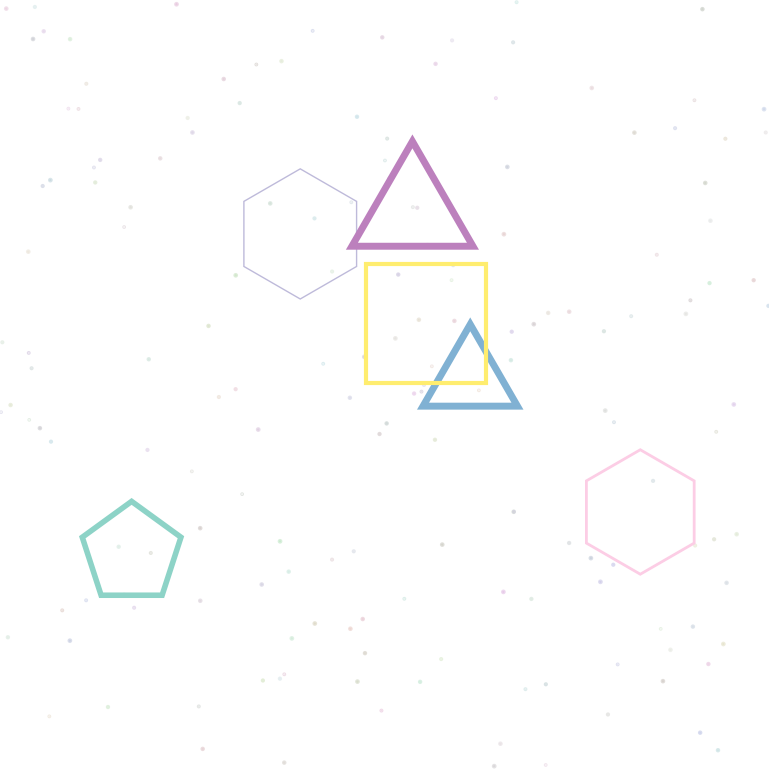[{"shape": "pentagon", "thickness": 2, "radius": 0.34, "center": [0.171, 0.281]}, {"shape": "hexagon", "thickness": 0.5, "radius": 0.42, "center": [0.39, 0.696]}, {"shape": "triangle", "thickness": 2.5, "radius": 0.35, "center": [0.611, 0.508]}, {"shape": "hexagon", "thickness": 1, "radius": 0.4, "center": [0.832, 0.335]}, {"shape": "triangle", "thickness": 2.5, "radius": 0.45, "center": [0.536, 0.726]}, {"shape": "square", "thickness": 1.5, "radius": 0.39, "center": [0.553, 0.579]}]